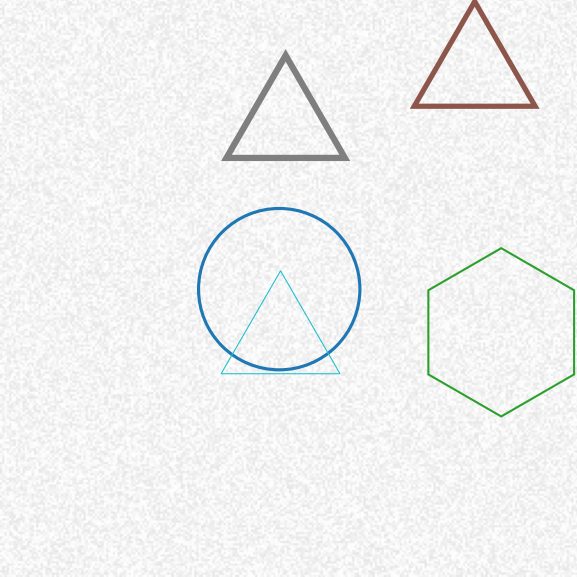[{"shape": "circle", "thickness": 1.5, "radius": 0.7, "center": [0.484, 0.498]}, {"shape": "hexagon", "thickness": 1, "radius": 0.73, "center": [0.868, 0.424]}, {"shape": "triangle", "thickness": 2.5, "radius": 0.6, "center": [0.822, 0.876]}, {"shape": "triangle", "thickness": 3, "radius": 0.59, "center": [0.495, 0.785]}, {"shape": "triangle", "thickness": 0.5, "radius": 0.59, "center": [0.486, 0.411]}]